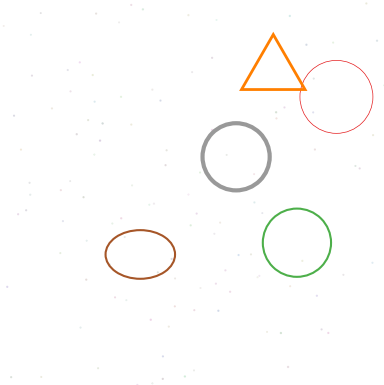[{"shape": "circle", "thickness": 0.5, "radius": 0.47, "center": [0.874, 0.748]}, {"shape": "circle", "thickness": 1.5, "radius": 0.44, "center": [0.771, 0.37]}, {"shape": "triangle", "thickness": 2, "radius": 0.48, "center": [0.71, 0.815]}, {"shape": "oval", "thickness": 1.5, "radius": 0.45, "center": [0.364, 0.339]}, {"shape": "circle", "thickness": 3, "radius": 0.44, "center": [0.613, 0.593]}]